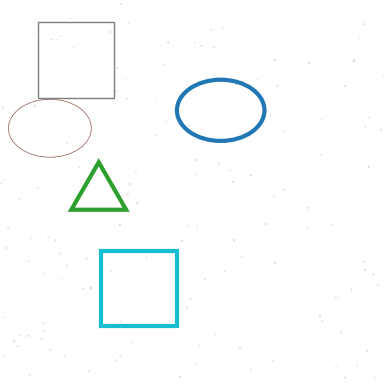[{"shape": "oval", "thickness": 3, "radius": 0.57, "center": [0.573, 0.713]}, {"shape": "triangle", "thickness": 3, "radius": 0.41, "center": [0.256, 0.496]}, {"shape": "oval", "thickness": 0.5, "radius": 0.54, "center": [0.13, 0.667]}, {"shape": "square", "thickness": 1, "radius": 0.49, "center": [0.198, 0.844]}, {"shape": "square", "thickness": 3, "radius": 0.49, "center": [0.361, 0.25]}]